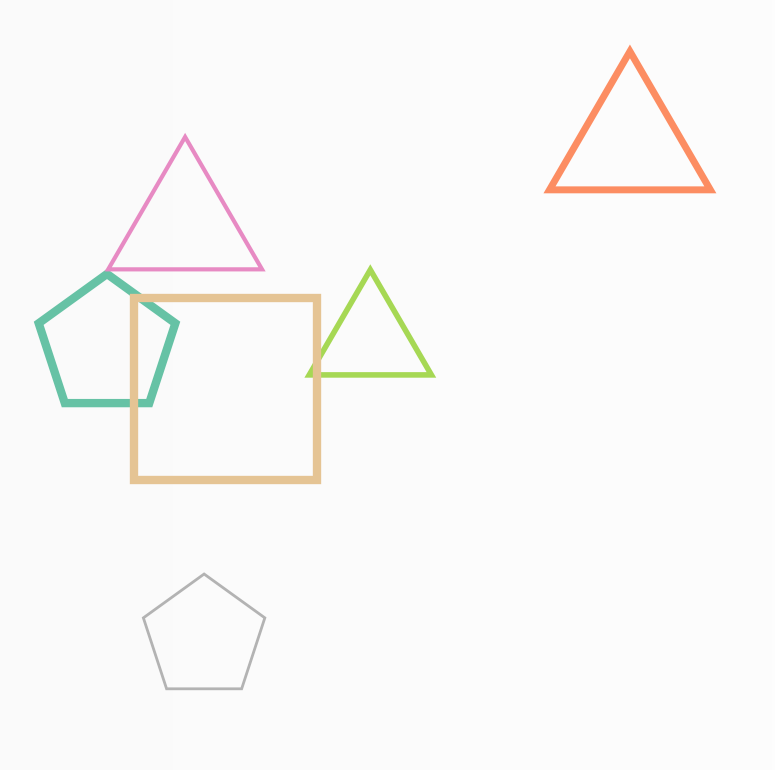[{"shape": "pentagon", "thickness": 3, "radius": 0.46, "center": [0.138, 0.551]}, {"shape": "triangle", "thickness": 2.5, "radius": 0.6, "center": [0.813, 0.813]}, {"shape": "triangle", "thickness": 1.5, "radius": 0.57, "center": [0.239, 0.708]}, {"shape": "triangle", "thickness": 2, "radius": 0.46, "center": [0.478, 0.559]}, {"shape": "square", "thickness": 3, "radius": 0.59, "center": [0.291, 0.495]}, {"shape": "pentagon", "thickness": 1, "radius": 0.41, "center": [0.263, 0.172]}]